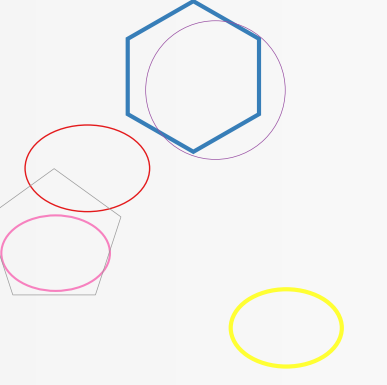[{"shape": "oval", "thickness": 1, "radius": 0.8, "center": [0.225, 0.563]}, {"shape": "hexagon", "thickness": 3, "radius": 0.98, "center": [0.499, 0.801]}, {"shape": "circle", "thickness": 0.5, "radius": 0.9, "center": [0.556, 0.766]}, {"shape": "oval", "thickness": 3, "radius": 0.72, "center": [0.739, 0.148]}, {"shape": "oval", "thickness": 1.5, "radius": 0.7, "center": [0.144, 0.342]}, {"shape": "pentagon", "thickness": 0.5, "radius": 0.91, "center": [0.14, 0.381]}]